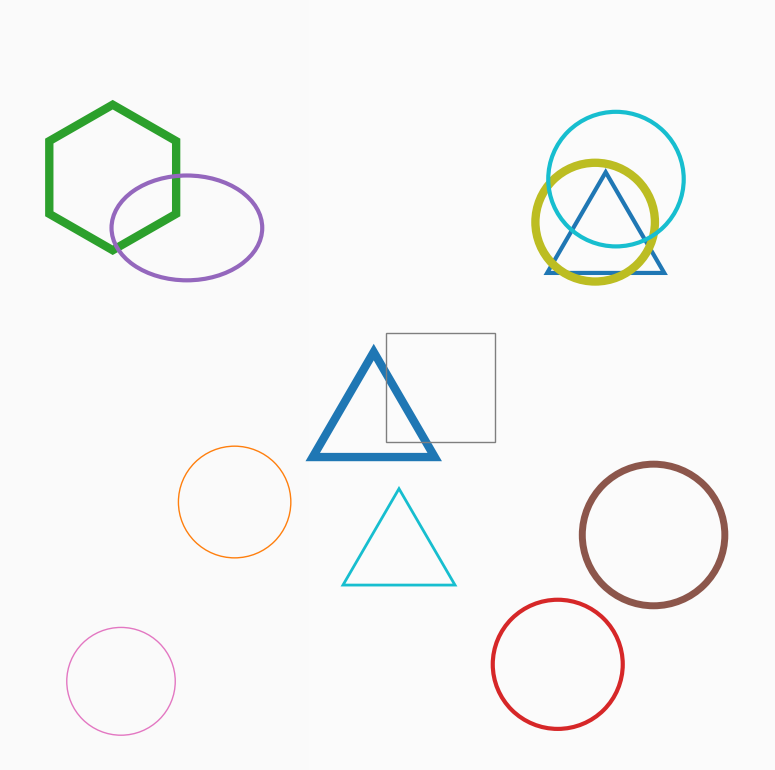[{"shape": "triangle", "thickness": 3, "radius": 0.45, "center": [0.482, 0.452]}, {"shape": "triangle", "thickness": 1.5, "radius": 0.44, "center": [0.782, 0.689]}, {"shape": "circle", "thickness": 0.5, "radius": 0.36, "center": [0.303, 0.348]}, {"shape": "hexagon", "thickness": 3, "radius": 0.47, "center": [0.145, 0.77]}, {"shape": "circle", "thickness": 1.5, "radius": 0.42, "center": [0.72, 0.137]}, {"shape": "oval", "thickness": 1.5, "radius": 0.49, "center": [0.241, 0.704]}, {"shape": "circle", "thickness": 2.5, "radius": 0.46, "center": [0.843, 0.305]}, {"shape": "circle", "thickness": 0.5, "radius": 0.35, "center": [0.156, 0.115]}, {"shape": "square", "thickness": 0.5, "radius": 0.35, "center": [0.568, 0.497]}, {"shape": "circle", "thickness": 3, "radius": 0.39, "center": [0.768, 0.711]}, {"shape": "triangle", "thickness": 1, "radius": 0.42, "center": [0.515, 0.282]}, {"shape": "circle", "thickness": 1.5, "radius": 0.44, "center": [0.795, 0.767]}]